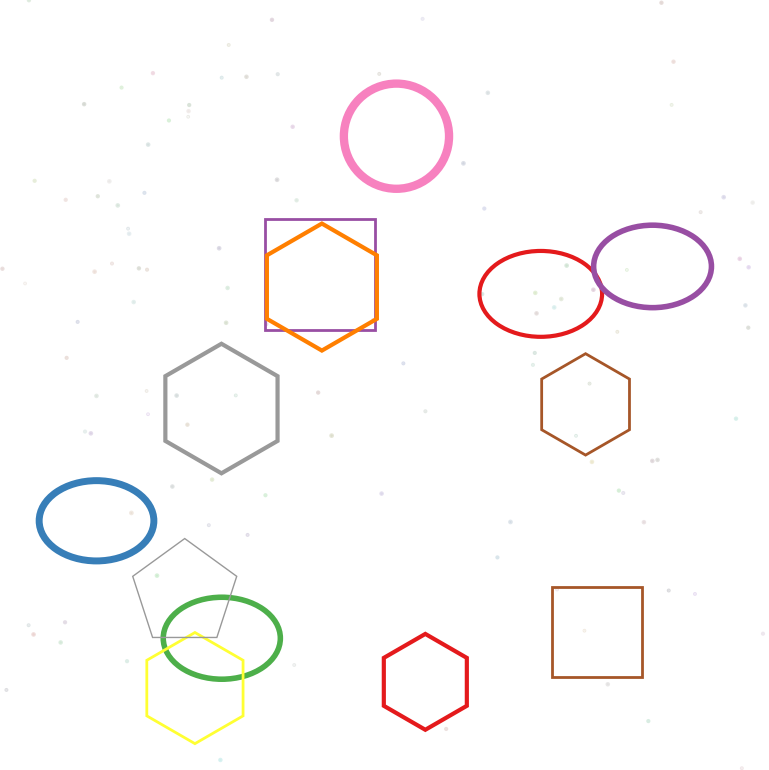[{"shape": "oval", "thickness": 1.5, "radius": 0.4, "center": [0.702, 0.618]}, {"shape": "hexagon", "thickness": 1.5, "radius": 0.31, "center": [0.552, 0.114]}, {"shape": "oval", "thickness": 2.5, "radius": 0.37, "center": [0.125, 0.324]}, {"shape": "oval", "thickness": 2, "radius": 0.38, "center": [0.288, 0.171]}, {"shape": "oval", "thickness": 2, "radius": 0.38, "center": [0.847, 0.654]}, {"shape": "square", "thickness": 1, "radius": 0.36, "center": [0.416, 0.644]}, {"shape": "hexagon", "thickness": 1.5, "radius": 0.41, "center": [0.418, 0.627]}, {"shape": "hexagon", "thickness": 1, "radius": 0.36, "center": [0.253, 0.106]}, {"shape": "hexagon", "thickness": 1, "radius": 0.33, "center": [0.76, 0.475]}, {"shape": "square", "thickness": 1, "radius": 0.29, "center": [0.775, 0.179]}, {"shape": "circle", "thickness": 3, "radius": 0.34, "center": [0.515, 0.823]}, {"shape": "hexagon", "thickness": 1.5, "radius": 0.42, "center": [0.288, 0.469]}, {"shape": "pentagon", "thickness": 0.5, "radius": 0.36, "center": [0.24, 0.23]}]